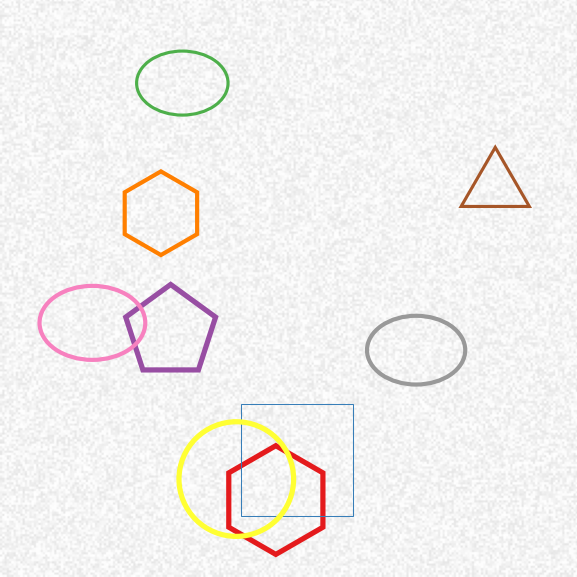[{"shape": "hexagon", "thickness": 2.5, "radius": 0.47, "center": [0.478, 0.133]}, {"shape": "square", "thickness": 0.5, "radius": 0.49, "center": [0.514, 0.203]}, {"shape": "oval", "thickness": 1.5, "radius": 0.4, "center": [0.316, 0.855]}, {"shape": "pentagon", "thickness": 2.5, "radius": 0.41, "center": [0.296, 0.425]}, {"shape": "hexagon", "thickness": 2, "radius": 0.36, "center": [0.279, 0.63]}, {"shape": "circle", "thickness": 2.5, "radius": 0.5, "center": [0.409, 0.17]}, {"shape": "triangle", "thickness": 1.5, "radius": 0.34, "center": [0.858, 0.676]}, {"shape": "oval", "thickness": 2, "radius": 0.46, "center": [0.16, 0.44]}, {"shape": "oval", "thickness": 2, "radius": 0.43, "center": [0.721, 0.393]}]